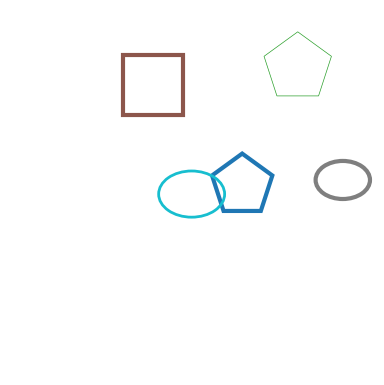[{"shape": "pentagon", "thickness": 3, "radius": 0.41, "center": [0.629, 0.519]}, {"shape": "pentagon", "thickness": 0.5, "radius": 0.46, "center": [0.773, 0.825]}, {"shape": "square", "thickness": 3, "radius": 0.39, "center": [0.397, 0.78]}, {"shape": "oval", "thickness": 3, "radius": 0.35, "center": [0.89, 0.533]}, {"shape": "oval", "thickness": 2, "radius": 0.43, "center": [0.498, 0.496]}]